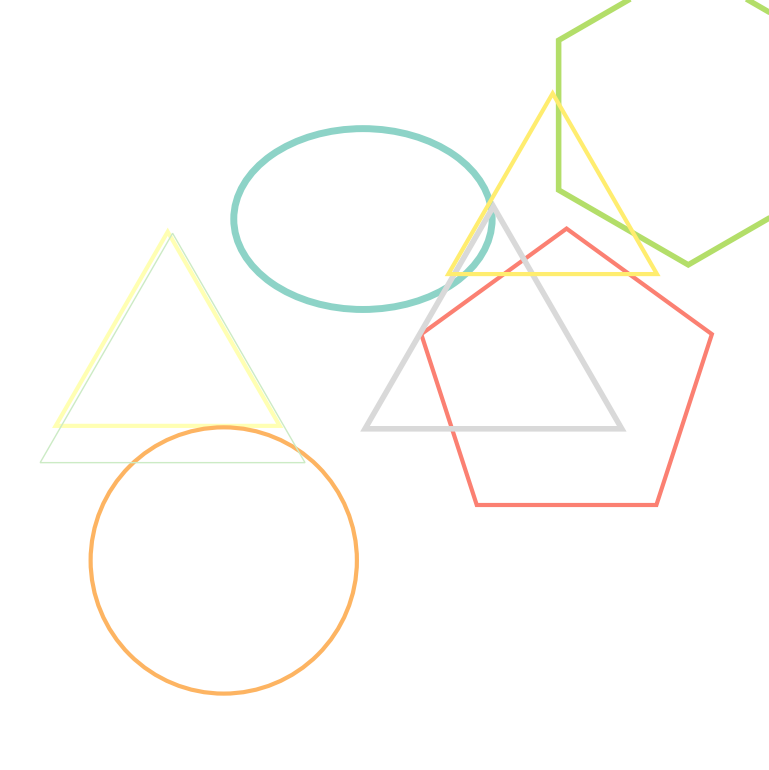[{"shape": "oval", "thickness": 2.5, "radius": 0.84, "center": [0.471, 0.716]}, {"shape": "triangle", "thickness": 1.5, "radius": 0.84, "center": [0.218, 0.531]}, {"shape": "pentagon", "thickness": 1.5, "radius": 0.99, "center": [0.736, 0.505]}, {"shape": "circle", "thickness": 1.5, "radius": 0.86, "center": [0.291, 0.272]}, {"shape": "hexagon", "thickness": 2, "radius": 0.97, "center": [0.894, 0.85]}, {"shape": "triangle", "thickness": 2, "radius": 0.96, "center": [0.641, 0.539]}, {"shape": "triangle", "thickness": 0.5, "radius": 0.99, "center": [0.224, 0.498]}, {"shape": "triangle", "thickness": 1.5, "radius": 0.78, "center": [0.718, 0.722]}]